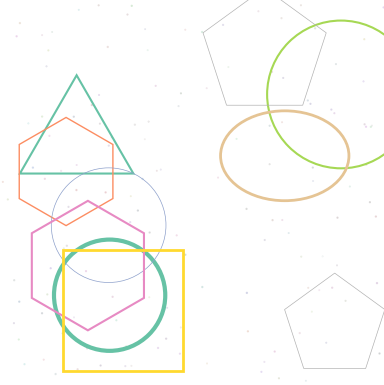[{"shape": "triangle", "thickness": 1.5, "radius": 0.85, "center": [0.199, 0.634]}, {"shape": "circle", "thickness": 3, "radius": 0.72, "center": [0.285, 0.233]}, {"shape": "hexagon", "thickness": 1, "radius": 0.7, "center": [0.172, 0.554]}, {"shape": "circle", "thickness": 0.5, "radius": 0.74, "center": [0.282, 0.415]}, {"shape": "hexagon", "thickness": 1.5, "radius": 0.84, "center": [0.228, 0.31]}, {"shape": "circle", "thickness": 1.5, "radius": 0.96, "center": [0.886, 0.755]}, {"shape": "square", "thickness": 2, "radius": 0.79, "center": [0.319, 0.193]}, {"shape": "oval", "thickness": 2, "radius": 0.83, "center": [0.74, 0.595]}, {"shape": "pentagon", "thickness": 0.5, "radius": 0.84, "center": [0.687, 0.863]}, {"shape": "pentagon", "thickness": 0.5, "radius": 0.68, "center": [0.869, 0.154]}]